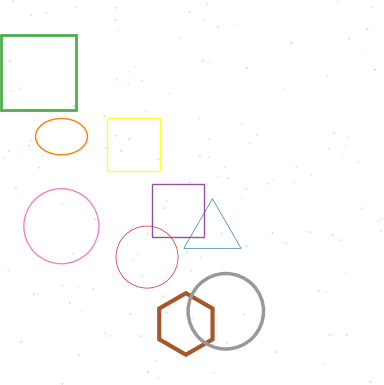[{"shape": "circle", "thickness": 0.5, "radius": 0.4, "center": [0.382, 0.332]}, {"shape": "triangle", "thickness": 0.5, "radius": 0.43, "center": [0.552, 0.398]}, {"shape": "square", "thickness": 2, "radius": 0.49, "center": [0.1, 0.811]}, {"shape": "square", "thickness": 1, "radius": 0.34, "center": [0.462, 0.454]}, {"shape": "oval", "thickness": 1, "radius": 0.34, "center": [0.16, 0.645]}, {"shape": "square", "thickness": 1, "radius": 0.34, "center": [0.347, 0.624]}, {"shape": "hexagon", "thickness": 3, "radius": 0.4, "center": [0.483, 0.159]}, {"shape": "circle", "thickness": 1, "radius": 0.49, "center": [0.159, 0.412]}, {"shape": "circle", "thickness": 2.5, "radius": 0.49, "center": [0.587, 0.192]}]